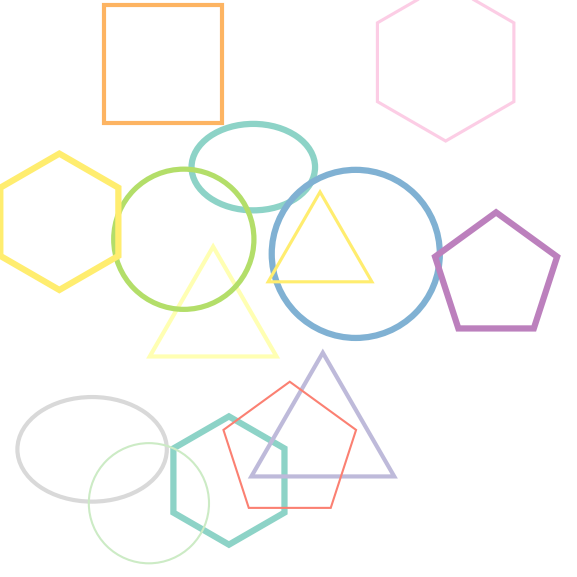[{"shape": "oval", "thickness": 3, "radius": 0.53, "center": [0.439, 0.71]}, {"shape": "hexagon", "thickness": 3, "radius": 0.56, "center": [0.396, 0.167]}, {"shape": "triangle", "thickness": 2, "radius": 0.63, "center": [0.369, 0.445]}, {"shape": "triangle", "thickness": 2, "radius": 0.71, "center": [0.559, 0.246]}, {"shape": "pentagon", "thickness": 1, "radius": 0.6, "center": [0.502, 0.217]}, {"shape": "circle", "thickness": 3, "radius": 0.73, "center": [0.616, 0.559]}, {"shape": "square", "thickness": 2, "radius": 0.51, "center": [0.282, 0.889]}, {"shape": "circle", "thickness": 2.5, "radius": 0.61, "center": [0.318, 0.585]}, {"shape": "hexagon", "thickness": 1.5, "radius": 0.68, "center": [0.772, 0.891]}, {"shape": "oval", "thickness": 2, "radius": 0.65, "center": [0.16, 0.221]}, {"shape": "pentagon", "thickness": 3, "radius": 0.56, "center": [0.859, 0.52]}, {"shape": "circle", "thickness": 1, "radius": 0.52, "center": [0.258, 0.128]}, {"shape": "hexagon", "thickness": 3, "radius": 0.59, "center": [0.103, 0.615]}, {"shape": "triangle", "thickness": 1.5, "radius": 0.52, "center": [0.554, 0.563]}]